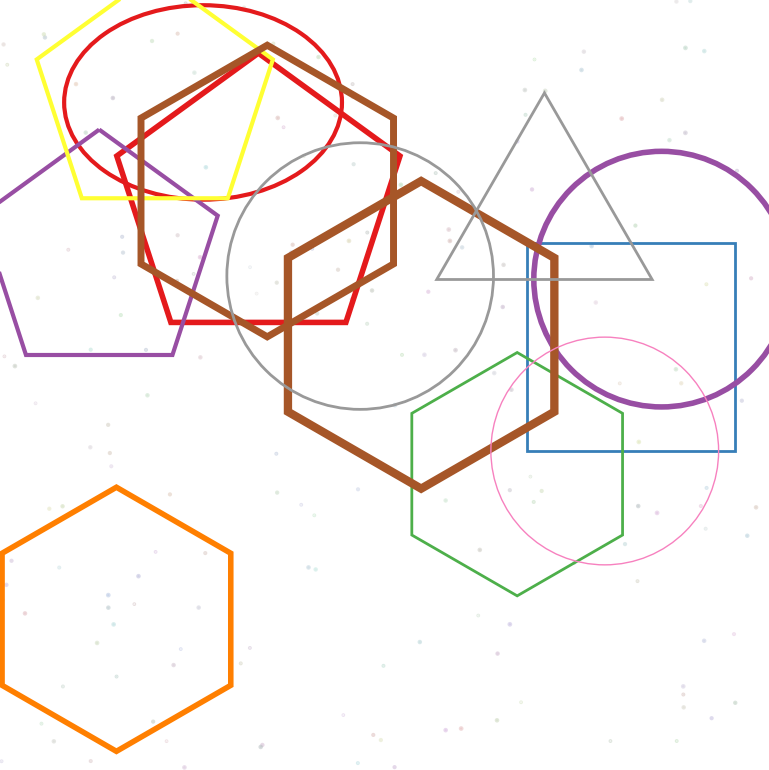[{"shape": "pentagon", "thickness": 2, "radius": 0.97, "center": [0.336, 0.738]}, {"shape": "oval", "thickness": 1.5, "radius": 0.9, "center": [0.264, 0.867]}, {"shape": "square", "thickness": 1, "radius": 0.67, "center": [0.819, 0.549]}, {"shape": "hexagon", "thickness": 1, "radius": 0.79, "center": [0.672, 0.384]}, {"shape": "pentagon", "thickness": 1.5, "radius": 0.81, "center": [0.129, 0.67]}, {"shape": "circle", "thickness": 2, "radius": 0.83, "center": [0.859, 0.637]}, {"shape": "hexagon", "thickness": 2, "radius": 0.86, "center": [0.151, 0.196]}, {"shape": "pentagon", "thickness": 1.5, "radius": 0.81, "center": [0.201, 0.873]}, {"shape": "hexagon", "thickness": 3, "radius": 1.0, "center": [0.547, 0.565]}, {"shape": "hexagon", "thickness": 2.5, "radius": 0.95, "center": [0.347, 0.752]}, {"shape": "circle", "thickness": 0.5, "radius": 0.74, "center": [0.785, 0.414]}, {"shape": "circle", "thickness": 1, "radius": 0.87, "center": [0.468, 0.641]}, {"shape": "triangle", "thickness": 1, "radius": 0.81, "center": [0.707, 0.718]}]